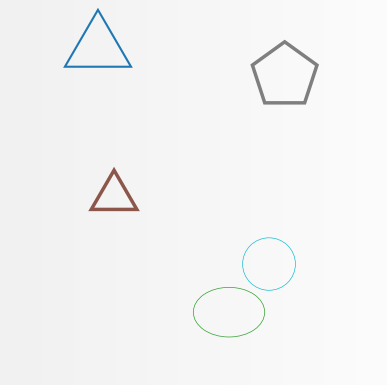[{"shape": "triangle", "thickness": 1.5, "radius": 0.49, "center": [0.253, 0.876]}, {"shape": "oval", "thickness": 0.5, "radius": 0.46, "center": [0.591, 0.189]}, {"shape": "triangle", "thickness": 2.5, "radius": 0.34, "center": [0.294, 0.49]}, {"shape": "pentagon", "thickness": 2.5, "radius": 0.44, "center": [0.735, 0.804]}, {"shape": "circle", "thickness": 0.5, "radius": 0.34, "center": [0.694, 0.314]}]